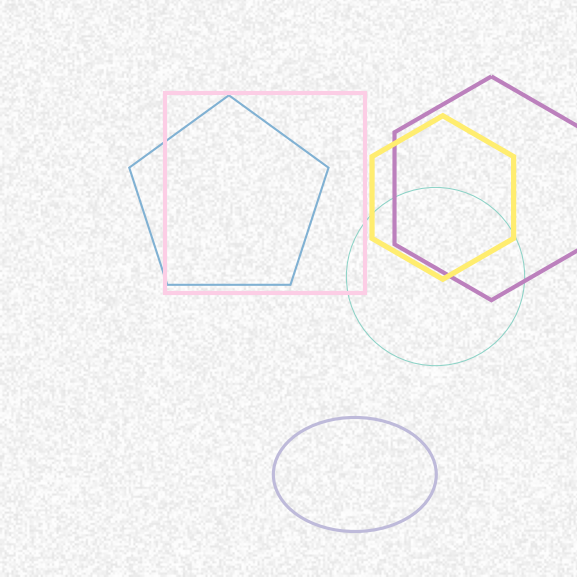[{"shape": "circle", "thickness": 0.5, "radius": 0.77, "center": [0.754, 0.52]}, {"shape": "oval", "thickness": 1.5, "radius": 0.71, "center": [0.614, 0.178]}, {"shape": "pentagon", "thickness": 1, "radius": 0.91, "center": [0.396, 0.653]}, {"shape": "square", "thickness": 2, "radius": 0.87, "center": [0.459, 0.666]}, {"shape": "hexagon", "thickness": 2, "radius": 0.97, "center": [0.851, 0.673]}, {"shape": "hexagon", "thickness": 2.5, "radius": 0.71, "center": [0.767, 0.657]}]